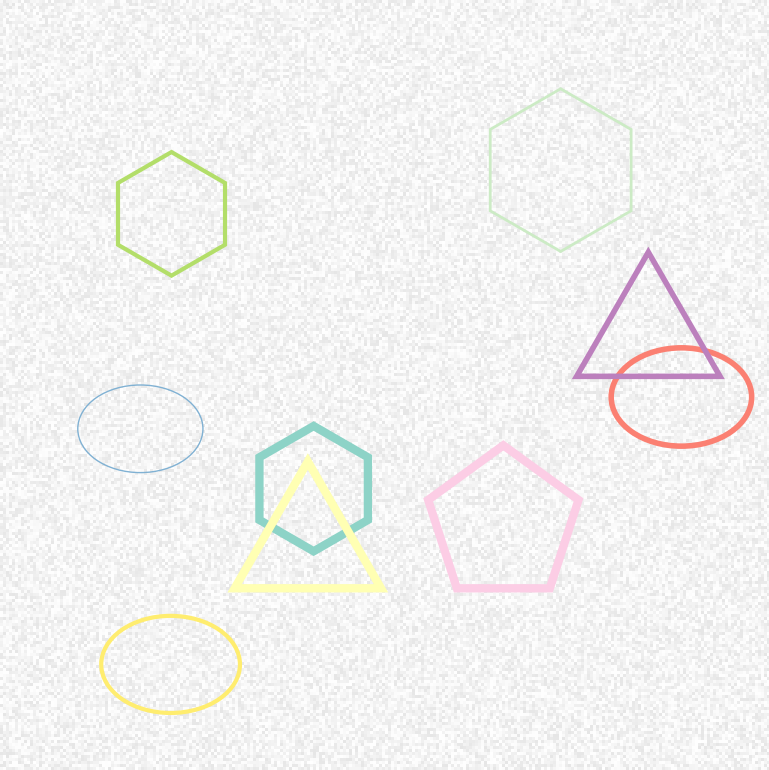[{"shape": "hexagon", "thickness": 3, "radius": 0.41, "center": [0.407, 0.365]}, {"shape": "triangle", "thickness": 3, "radius": 0.55, "center": [0.4, 0.291]}, {"shape": "oval", "thickness": 2, "radius": 0.46, "center": [0.885, 0.484]}, {"shape": "oval", "thickness": 0.5, "radius": 0.41, "center": [0.182, 0.443]}, {"shape": "hexagon", "thickness": 1.5, "radius": 0.4, "center": [0.223, 0.722]}, {"shape": "pentagon", "thickness": 3, "radius": 0.51, "center": [0.654, 0.319]}, {"shape": "triangle", "thickness": 2, "radius": 0.54, "center": [0.842, 0.565]}, {"shape": "hexagon", "thickness": 1, "radius": 0.53, "center": [0.728, 0.779]}, {"shape": "oval", "thickness": 1.5, "radius": 0.45, "center": [0.222, 0.137]}]